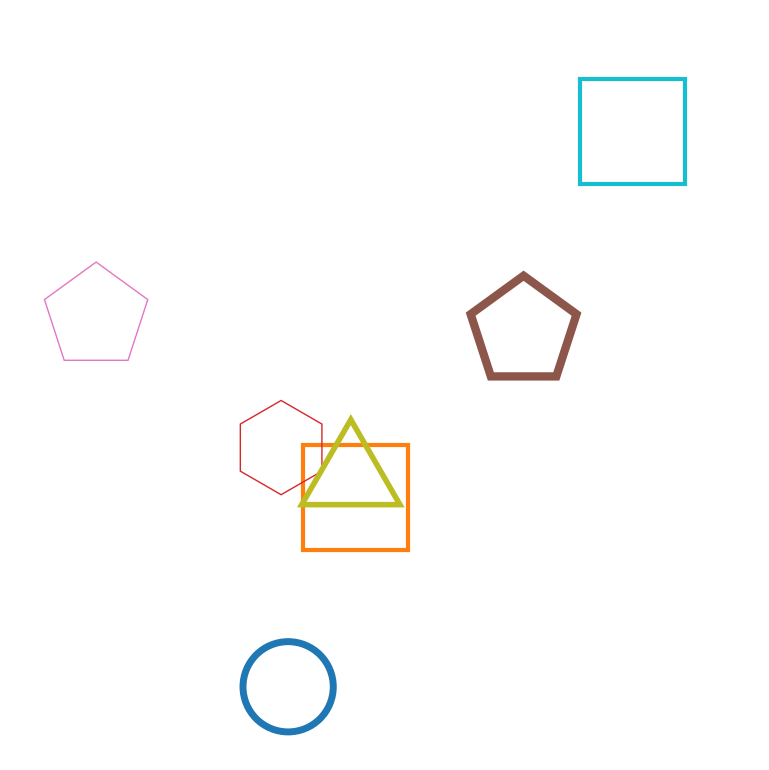[{"shape": "circle", "thickness": 2.5, "radius": 0.29, "center": [0.374, 0.108]}, {"shape": "square", "thickness": 1.5, "radius": 0.34, "center": [0.462, 0.354]}, {"shape": "hexagon", "thickness": 0.5, "radius": 0.31, "center": [0.365, 0.419]}, {"shape": "pentagon", "thickness": 3, "radius": 0.36, "center": [0.68, 0.57]}, {"shape": "pentagon", "thickness": 0.5, "radius": 0.35, "center": [0.125, 0.589]}, {"shape": "triangle", "thickness": 2, "radius": 0.37, "center": [0.456, 0.381]}, {"shape": "square", "thickness": 1.5, "radius": 0.34, "center": [0.822, 0.829]}]